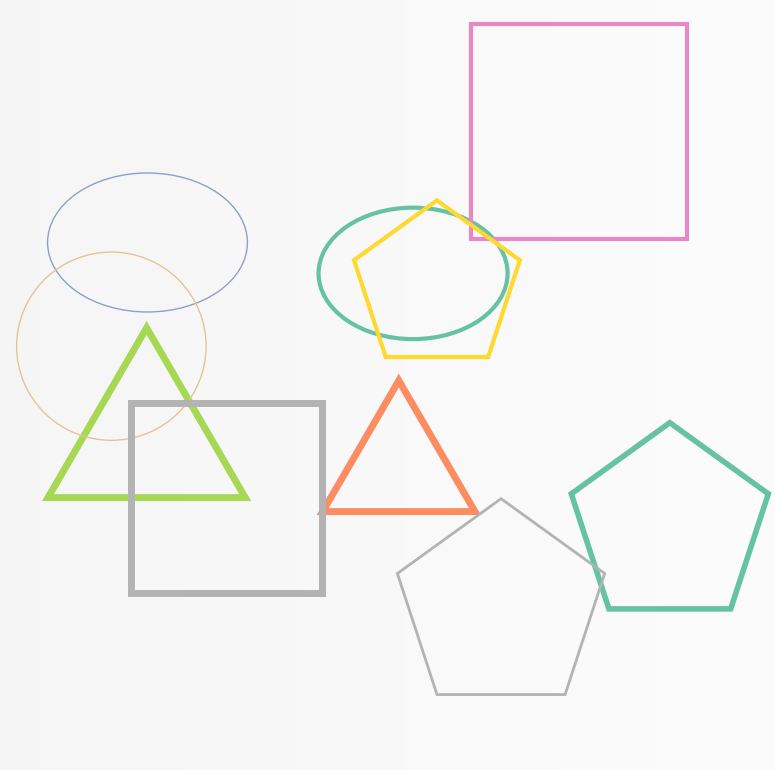[{"shape": "pentagon", "thickness": 2, "radius": 0.67, "center": [0.864, 0.317]}, {"shape": "oval", "thickness": 1.5, "radius": 0.61, "center": [0.533, 0.645]}, {"shape": "triangle", "thickness": 2.5, "radius": 0.57, "center": [0.515, 0.392]}, {"shape": "oval", "thickness": 0.5, "radius": 0.64, "center": [0.19, 0.685]}, {"shape": "square", "thickness": 1.5, "radius": 0.7, "center": [0.747, 0.829]}, {"shape": "triangle", "thickness": 2.5, "radius": 0.73, "center": [0.189, 0.427]}, {"shape": "pentagon", "thickness": 1.5, "radius": 0.56, "center": [0.564, 0.627]}, {"shape": "circle", "thickness": 0.5, "radius": 0.61, "center": [0.144, 0.55]}, {"shape": "pentagon", "thickness": 1, "radius": 0.7, "center": [0.646, 0.212]}, {"shape": "square", "thickness": 2.5, "radius": 0.62, "center": [0.292, 0.353]}]